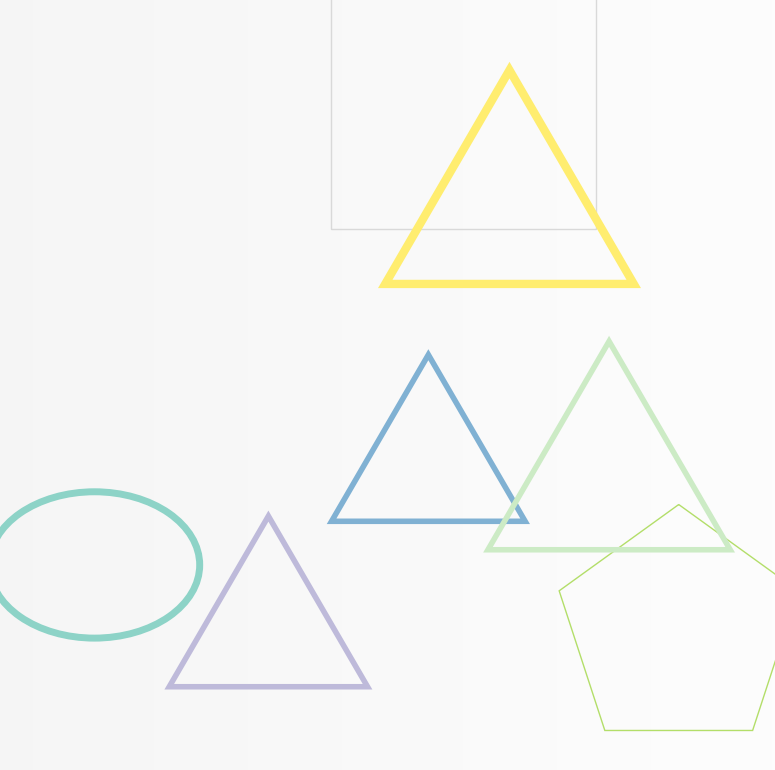[{"shape": "oval", "thickness": 2.5, "radius": 0.68, "center": [0.122, 0.266]}, {"shape": "triangle", "thickness": 2, "radius": 0.74, "center": [0.346, 0.182]}, {"shape": "triangle", "thickness": 2, "radius": 0.72, "center": [0.553, 0.395]}, {"shape": "pentagon", "thickness": 0.5, "radius": 0.81, "center": [0.876, 0.183]}, {"shape": "square", "thickness": 0.5, "radius": 0.85, "center": [0.598, 0.874]}, {"shape": "triangle", "thickness": 2, "radius": 0.9, "center": [0.786, 0.376]}, {"shape": "triangle", "thickness": 3, "radius": 0.93, "center": [0.657, 0.724]}]